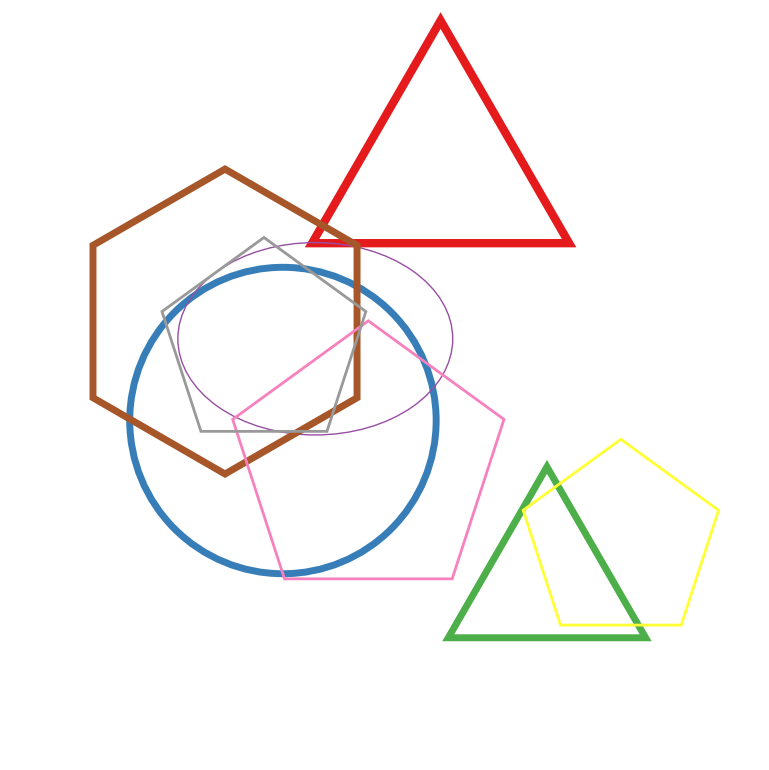[{"shape": "triangle", "thickness": 3, "radius": 0.96, "center": [0.572, 0.781]}, {"shape": "circle", "thickness": 2.5, "radius": 0.99, "center": [0.367, 0.454]}, {"shape": "triangle", "thickness": 2.5, "radius": 0.74, "center": [0.71, 0.246]}, {"shape": "oval", "thickness": 0.5, "radius": 0.89, "center": [0.409, 0.56]}, {"shape": "pentagon", "thickness": 1, "radius": 0.67, "center": [0.806, 0.296]}, {"shape": "hexagon", "thickness": 2.5, "radius": 0.99, "center": [0.292, 0.582]}, {"shape": "pentagon", "thickness": 1, "radius": 0.93, "center": [0.478, 0.398]}, {"shape": "pentagon", "thickness": 1, "radius": 0.7, "center": [0.343, 0.552]}]